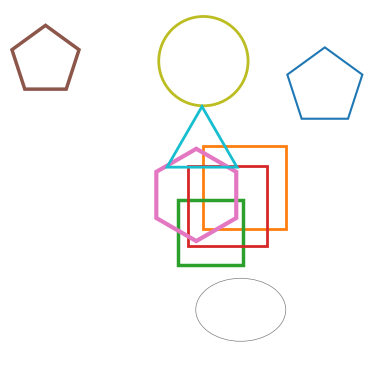[{"shape": "pentagon", "thickness": 1.5, "radius": 0.51, "center": [0.844, 0.774]}, {"shape": "square", "thickness": 2, "radius": 0.54, "center": [0.634, 0.513]}, {"shape": "square", "thickness": 2.5, "radius": 0.42, "center": [0.546, 0.396]}, {"shape": "square", "thickness": 2, "radius": 0.52, "center": [0.59, 0.465]}, {"shape": "pentagon", "thickness": 2.5, "radius": 0.46, "center": [0.118, 0.843]}, {"shape": "hexagon", "thickness": 3, "radius": 0.6, "center": [0.51, 0.494]}, {"shape": "oval", "thickness": 0.5, "radius": 0.58, "center": [0.625, 0.195]}, {"shape": "circle", "thickness": 2, "radius": 0.58, "center": [0.528, 0.841]}, {"shape": "triangle", "thickness": 2, "radius": 0.52, "center": [0.525, 0.618]}]